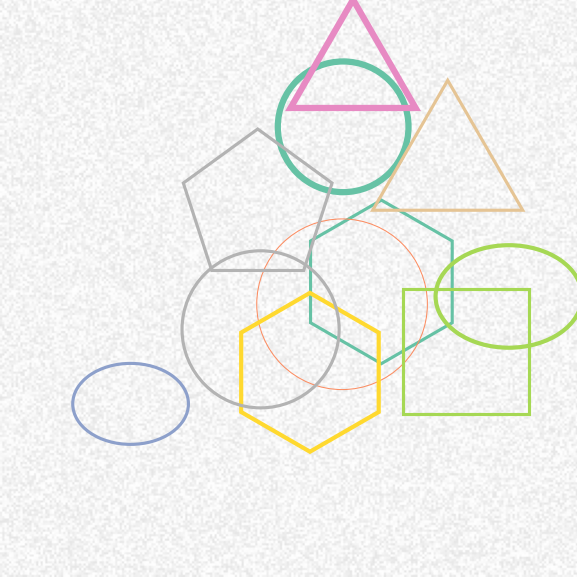[{"shape": "circle", "thickness": 3, "radius": 0.57, "center": [0.594, 0.78]}, {"shape": "hexagon", "thickness": 1.5, "radius": 0.71, "center": [0.66, 0.511]}, {"shape": "circle", "thickness": 0.5, "radius": 0.74, "center": [0.592, 0.472]}, {"shape": "oval", "thickness": 1.5, "radius": 0.5, "center": [0.226, 0.3]}, {"shape": "triangle", "thickness": 3, "radius": 0.63, "center": [0.611, 0.875]}, {"shape": "square", "thickness": 1.5, "radius": 0.54, "center": [0.807, 0.391]}, {"shape": "oval", "thickness": 2, "radius": 0.63, "center": [0.881, 0.486]}, {"shape": "hexagon", "thickness": 2, "radius": 0.69, "center": [0.537, 0.354]}, {"shape": "triangle", "thickness": 1.5, "radius": 0.75, "center": [0.775, 0.71]}, {"shape": "pentagon", "thickness": 1.5, "radius": 0.68, "center": [0.446, 0.64]}, {"shape": "circle", "thickness": 1.5, "radius": 0.68, "center": [0.451, 0.429]}]